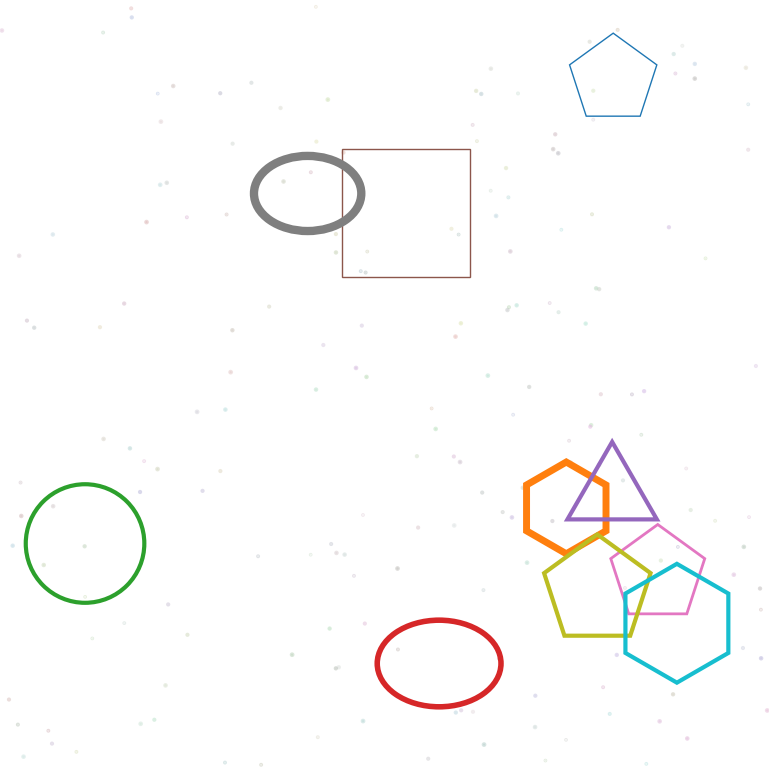[{"shape": "pentagon", "thickness": 0.5, "radius": 0.3, "center": [0.796, 0.897]}, {"shape": "hexagon", "thickness": 2.5, "radius": 0.3, "center": [0.735, 0.34]}, {"shape": "circle", "thickness": 1.5, "radius": 0.38, "center": [0.11, 0.294]}, {"shape": "oval", "thickness": 2, "radius": 0.4, "center": [0.57, 0.138]}, {"shape": "triangle", "thickness": 1.5, "radius": 0.34, "center": [0.795, 0.359]}, {"shape": "square", "thickness": 0.5, "radius": 0.42, "center": [0.528, 0.723]}, {"shape": "pentagon", "thickness": 1, "radius": 0.32, "center": [0.854, 0.255]}, {"shape": "oval", "thickness": 3, "radius": 0.35, "center": [0.4, 0.749]}, {"shape": "pentagon", "thickness": 1.5, "radius": 0.36, "center": [0.776, 0.233]}, {"shape": "hexagon", "thickness": 1.5, "radius": 0.39, "center": [0.879, 0.191]}]